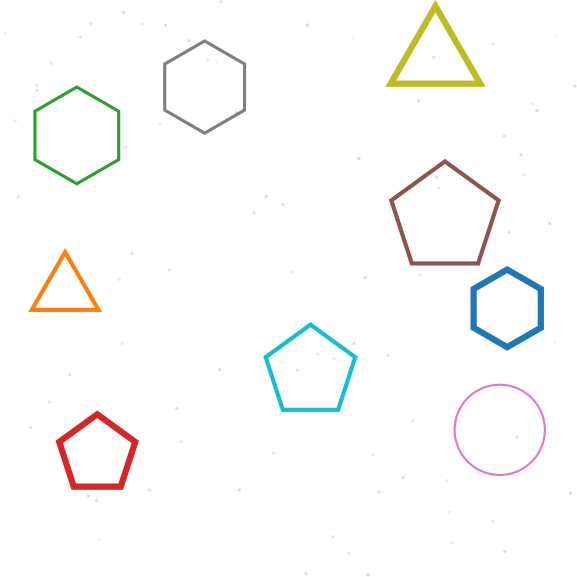[{"shape": "hexagon", "thickness": 3, "radius": 0.34, "center": [0.878, 0.465]}, {"shape": "triangle", "thickness": 2, "radius": 0.33, "center": [0.113, 0.496]}, {"shape": "hexagon", "thickness": 1.5, "radius": 0.42, "center": [0.133, 0.765]}, {"shape": "pentagon", "thickness": 3, "radius": 0.35, "center": [0.168, 0.212]}, {"shape": "pentagon", "thickness": 2, "radius": 0.49, "center": [0.771, 0.622]}, {"shape": "circle", "thickness": 1, "radius": 0.39, "center": [0.865, 0.255]}, {"shape": "hexagon", "thickness": 1.5, "radius": 0.4, "center": [0.354, 0.848]}, {"shape": "triangle", "thickness": 3, "radius": 0.45, "center": [0.754, 0.899]}, {"shape": "pentagon", "thickness": 2, "radius": 0.41, "center": [0.538, 0.355]}]